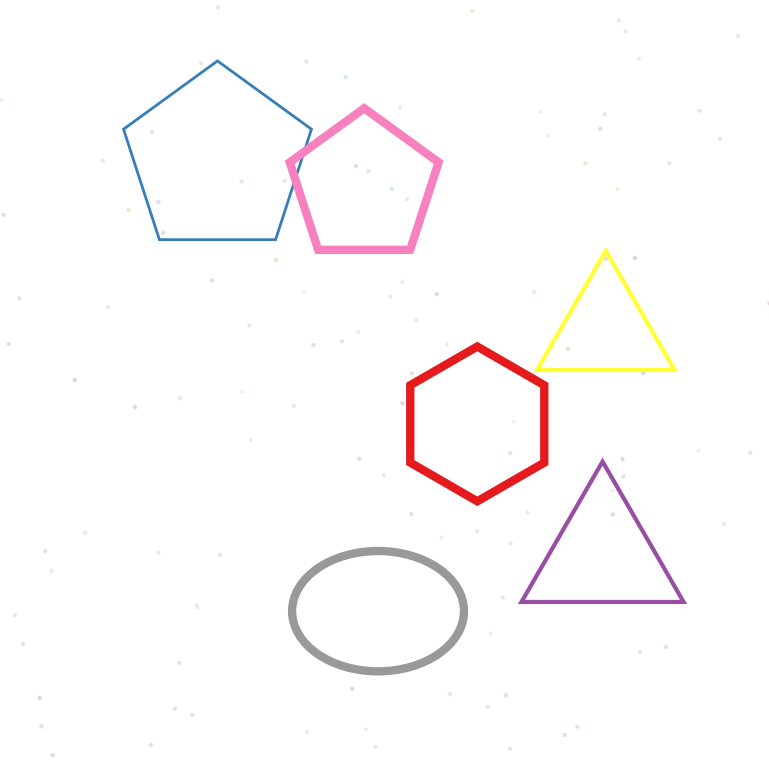[{"shape": "hexagon", "thickness": 3, "radius": 0.5, "center": [0.62, 0.449]}, {"shape": "pentagon", "thickness": 1, "radius": 0.64, "center": [0.282, 0.793]}, {"shape": "triangle", "thickness": 1.5, "radius": 0.61, "center": [0.783, 0.279]}, {"shape": "triangle", "thickness": 1.5, "radius": 0.52, "center": [0.787, 0.571]}, {"shape": "pentagon", "thickness": 3, "radius": 0.51, "center": [0.473, 0.758]}, {"shape": "oval", "thickness": 3, "radius": 0.56, "center": [0.491, 0.206]}]